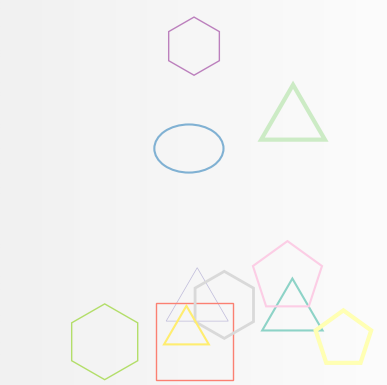[{"shape": "triangle", "thickness": 1.5, "radius": 0.45, "center": [0.755, 0.187]}, {"shape": "pentagon", "thickness": 3, "radius": 0.38, "center": [0.886, 0.118]}, {"shape": "triangle", "thickness": 0.5, "radius": 0.46, "center": [0.509, 0.212]}, {"shape": "square", "thickness": 1, "radius": 0.5, "center": [0.501, 0.113]}, {"shape": "oval", "thickness": 1.5, "radius": 0.45, "center": [0.488, 0.614]}, {"shape": "hexagon", "thickness": 1, "radius": 0.49, "center": [0.27, 0.112]}, {"shape": "pentagon", "thickness": 1.5, "radius": 0.47, "center": [0.742, 0.28]}, {"shape": "hexagon", "thickness": 2, "radius": 0.44, "center": [0.579, 0.208]}, {"shape": "hexagon", "thickness": 1, "radius": 0.38, "center": [0.501, 0.88]}, {"shape": "triangle", "thickness": 3, "radius": 0.48, "center": [0.756, 0.685]}, {"shape": "triangle", "thickness": 1.5, "radius": 0.33, "center": [0.481, 0.139]}]